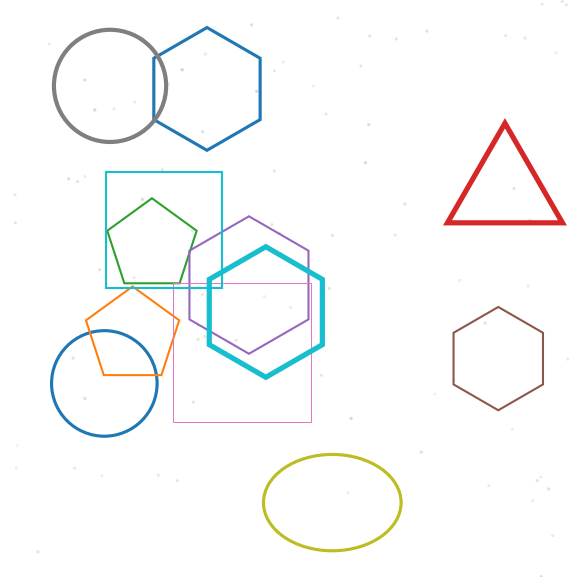[{"shape": "circle", "thickness": 1.5, "radius": 0.46, "center": [0.181, 0.335]}, {"shape": "hexagon", "thickness": 1.5, "radius": 0.53, "center": [0.358, 0.845]}, {"shape": "pentagon", "thickness": 1, "radius": 0.42, "center": [0.23, 0.418]}, {"shape": "pentagon", "thickness": 1, "radius": 0.41, "center": [0.263, 0.574]}, {"shape": "triangle", "thickness": 2.5, "radius": 0.57, "center": [0.874, 0.671]}, {"shape": "hexagon", "thickness": 1, "radius": 0.6, "center": [0.431, 0.506]}, {"shape": "hexagon", "thickness": 1, "radius": 0.45, "center": [0.863, 0.378]}, {"shape": "square", "thickness": 0.5, "radius": 0.6, "center": [0.419, 0.389]}, {"shape": "circle", "thickness": 2, "radius": 0.49, "center": [0.191, 0.85]}, {"shape": "oval", "thickness": 1.5, "radius": 0.6, "center": [0.575, 0.129]}, {"shape": "square", "thickness": 1, "radius": 0.5, "center": [0.284, 0.601]}, {"shape": "hexagon", "thickness": 2.5, "radius": 0.57, "center": [0.46, 0.459]}]